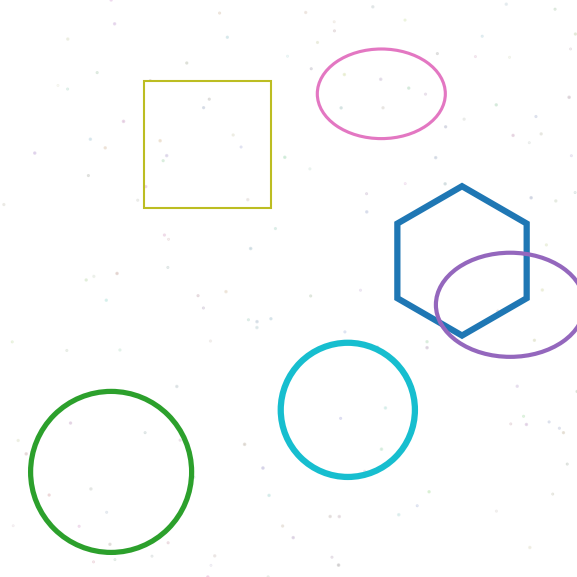[{"shape": "hexagon", "thickness": 3, "radius": 0.65, "center": [0.8, 0.547]}, {"shape": "circle", "thickness": 2.5, "radius": 0.7, "center": [0.192, 0.182]}, {"shape": "oval", "thickness": 2, "radius": 0.64, "center": [0.884, 0.471]}, {"shape": "oval", "thickness": 1.5, "radius": 0.55, "center": [0.66, 0.837]}, {"shape": "square", "thickness": 1, "radius": 0.55, "center": [0.36, 0.749]}, {"shape": "circle", "thickness": 3, "radius": 0.58, "center": [0.602, 0.289]}]